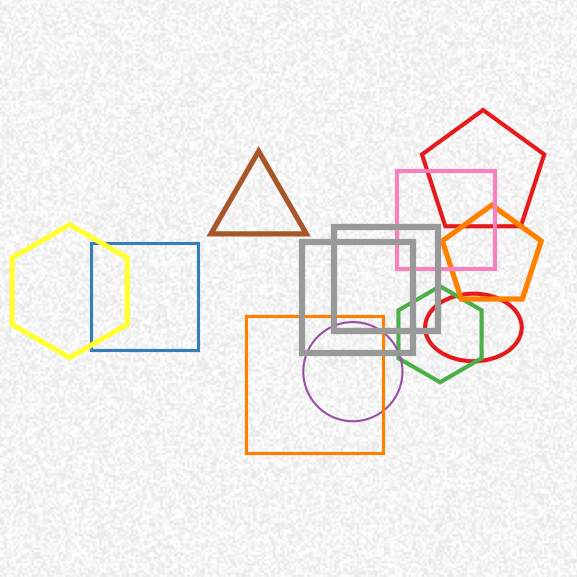[{"shape": "pentagon", "thickness": 2, "radius": 0.56, "center": [0.837, 0.697]}, {"shape": "oval", "thickness": 2, "radius": 0.42, "center": [0.82, 0.432]}, {"shape": "square", "thickness": 1.5, "radius": 0.46, "center": [0.25, 0.486]}, {"shape": "hexagon", "thickness": 2, "radius": 0.42, "center": [0.762, 0.42]}, {"shape": "circle", "thickness": 1, "radius": 0.43, "center": [0.611, 0.356]}, {"shape": "square", "thickness": 1.5, "radius": 0.59, "center": [0.545, 0.334]}, {"shape": "pentagon", "thickness": 2.5, "radius": 0.45, "center": [0.852, 0.554]}, {"shape": "hexagon", "thickness": 2.5, "radius": 0.58, "center": [0.121, 0.495]}, {"shape": "triangle", "thickness": 2.5, "radius": 0.48, "center": [0.448, 0.642]}, {"shape": "square", "thickness": 2, "radius": 0.42, "center": [0.772, 0.618]}, {"shape": "square", "thickness": 3, "radius": 0.48, "center": [0.619, 0.484]}, {"shape": "square", "thickness": 3, "radius": 0.45, "center": [0.668, 0.517]}]